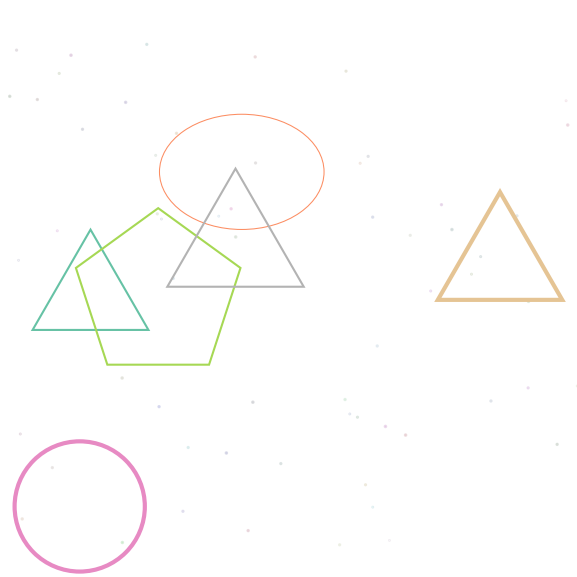[{"shape": "triangle", "thickness": 1, "radius": 0.58, "center": [0.157, 0.486]}, {"shape": "oval", "thickness": 0.5, "radius": 0.71, "center": [0.419, 0.702]}, {"shape": "circle", "thickness": 2, "radius": 0.56, "center": [0.138, 0.122]}, {"shape": "pentagon", "thickness": 1, "radius": 0.75, "center": [0.274, 0.489]}, {"shape": "triangle", "thickness": 2, "radius": 0.62, "center": [0.866, 0.542]}, {"shape": "triangle", "thickness": 1, "radius": 0.68, "center": [0.408, 0.571]}]